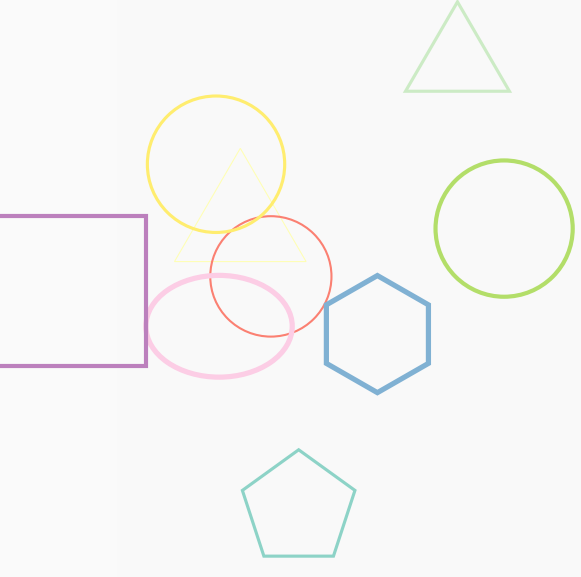[{"shape": "pentagon", "thickness": 1.5, "radius": 0.51, "center": [0.514, 0.118]}, {"shape": "triangle", "thickness": 0.5, "radius": 0.65, "center": [0.413, 0.612]}, {"shape": "circle", "thickness": 1, "radius": 0.52, "center": [0.466, 0.521]}, {"shape": "hexagon", "thickness": 2.5, "radius": 0.51, "center": [0.649, 0.421]}, {"shape": "circle", "thickness": 2, "radius": 0.59, "center": [0.867, 0.603]}, {"shape": "oval", "thickness": 2.5, "radius": 0.63, "center": [0.377, 0.434]}, {"shape": "square", "thickness": 2, "radius": 0.65, "center": [0.121, 0.495]}, {"shape": "triangle", "thickness": 1.5, "radius": 0.52, "center": [0.787, 0.893]}, {"shape": "circle", "thickness": 1.5, "radius": 0.59, "center": [0.372, 0.715]}]